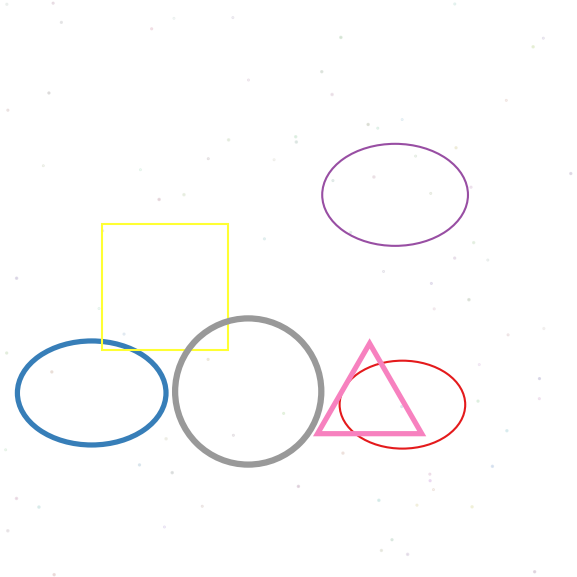[{"shape": "oval", "thickness": 1, "radius": 0.54, "center": [0.697, 0.298]}, {"shape": "oval", "thickness": 2.5, "radius": 0.64, "center": [0.159, 0.319]}, {"shape": "oval", "thickness": 1, "radius": 0.63, "center": [0.684, 0.662]}, {"shape": "square", "thickness": 1, "radius": 0.54, "center": [0.286, 0.502]}, {"shape": "triangle", "thickness": 2.5, "radius": 0.52, "center": [0.64, 0.3]}, {"shape": "circle", "thickness": 3, "radius": 0.63, "center": [0.43, 0.321]}]